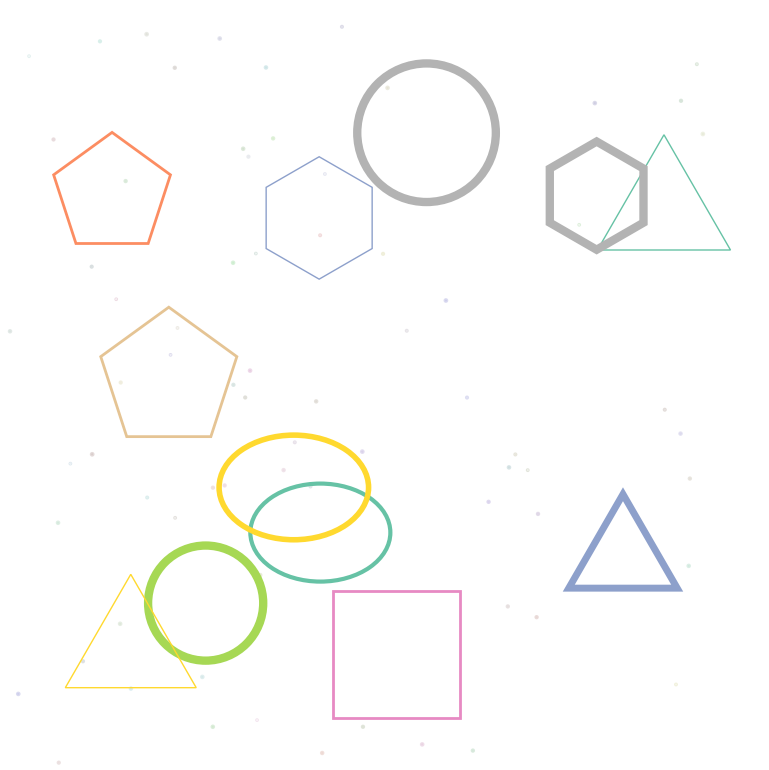[{"shape": "triangle", "thickness": 0.5, "radius": 0.5, "center": [0.862, 0.725]}, {"shape": "oval", "thickness": 1.5, "radius": 0.45, "center": [0.416, 0.308]}, {"shape": "pentagon", "thickness": 1, "radius": 0.4, "center": [0.146, 0.748]}, {"shape": "triangle", "thickness": 2.5, "radius": 0.41, "center": [0.809, 0.277]}, {"shape": "hexagon", "thickness": 0.5, "radius": 0.4, "center": [0.414, 0.717]}, {"shape": "square", "thickness": 1, "radius": 0.41, "center": [0.514, 0.15]}, {"shape": "circle", "thickness": 3, "radius": 0.37, "center": [0.267, 0.217]}, {"shape": "triangle", "thickness": 0.5, "radius": 0.49, "center": [0.17, 0.156]}, {"shape": "oval", "thickness": 2, "radius": 0.49, "center": [0.382, 0.367]}, {"shape": "pentagon", "thickness": 1, "radius": 0.46, "center": [0.219, 0.508]}, {"shape": "circle", "thickness": 3, "radius": 0.45, "center": [0.554, 0.828]}, {"shape": "hexagon", "thickness": 3, "radius": 0.35, "center": [0.775, 0.746]}]